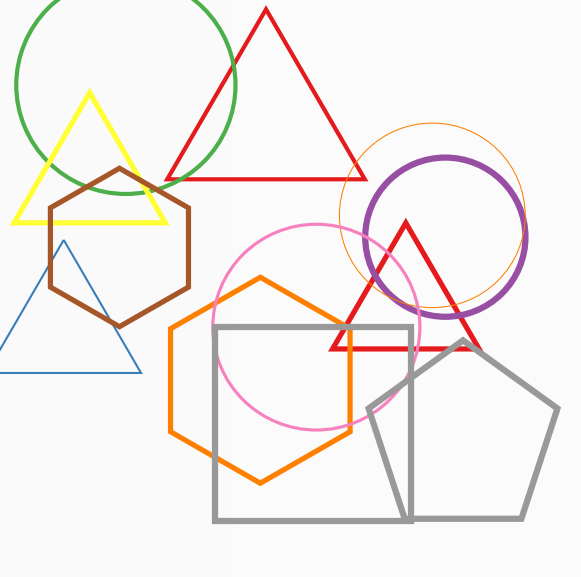[{"shape": "triangle", "thickness": 2, "radius": 0.98, "center": [0.458, 0.787]}, {"shape": "triangle", "thickness": 2.5, "radius": 0.73, "center": [0.698, 0.468]}, {"shape": "triangle", "thickness": 1, "radius": 0.77, "center": [0.11, 0.43]}, {"shape": "circle", "thickness": 2, "radius": 0.94, "center": [0.217, 0.852]}, {"shape": "circle", "thickness": 3, "radius": 0.69, "center": [0.766, 0.588]}, {"shape": "circle", "thickness": 0.5, "radius": 0.8, "center": [0.744, 0.626]}, {"shape": "hexagon", "thickness": 2.5, "radius": 0.89, "center": [0.448, 0.341]}, {"shape": "triangle", "thickness": 2.5, "radius": 0.75, "center": [0.154, 0.688]}, {"shape": "hexagon", "thickness": 2.5, "radius": 0.69, "center": [0.205, 0.571]}, {"shape": "circle", "thickness": 1.5, "radius": 0.89, "center": [0.544, 0.433]}, {"shape": "square", "thickness": 3, "radius": 0.84, "center": [0.538, 0.265]}, {"shape": "pentagon", "thickness": 3, "radius": 0.85, "center": [0.797, 0.239]}]